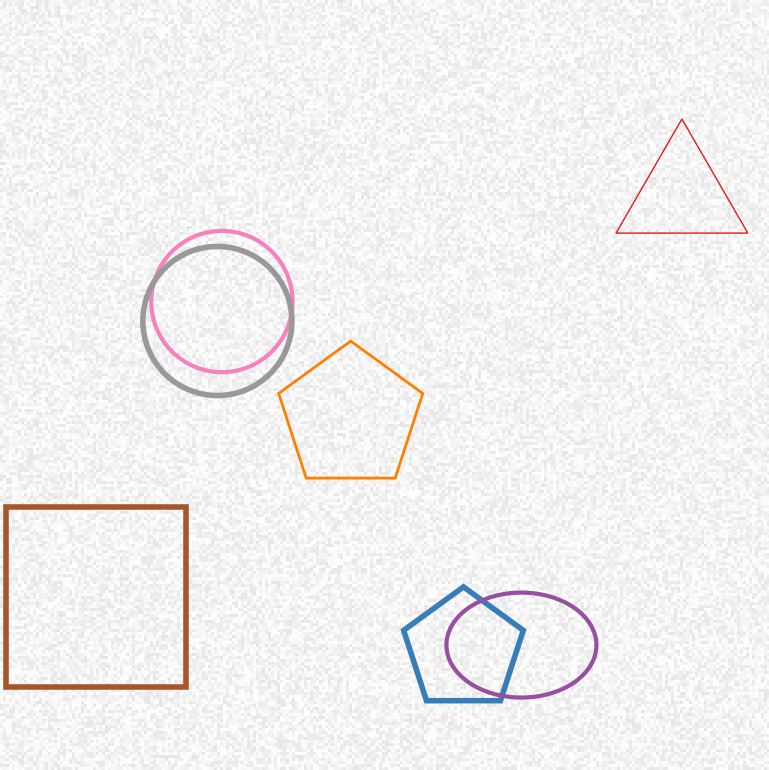[{"shape": "triangle", "thickness": 0.5, "radius": 0.49, "center": [0.886, 0.747]}, {"shape": "pentagon", "thickness": 2, "radius": 0.41, "center": [0.602, 0.156]}, {"shape": "oval", "thickness": 1.5, "radius": 0.49, "center": [0.677, 0.162]}, {"shape": "pentagon", "thickness": 1, "radius": 0.49, "center": [0.455, 0.459]}, {"shape": "square", "thickness": 2, "radius": 0.58, "center": [0.125, 0.225]}, {"shape": "circle", "thickness": 1.5, "radius": 0.46, "center": [0.288, 0.608]}, {"shape": "circle", "thickness": 2, "radius": 0.48, "center": [0.282, 0.583]}]